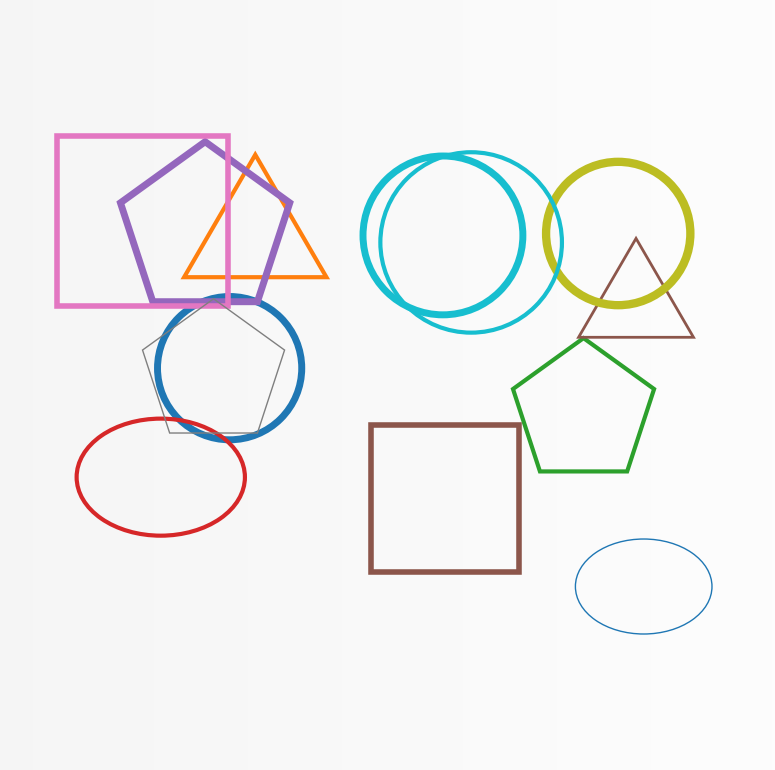[{"shape": "circle", "thickness": 2.5, "radius": 0.47, "center": [0.296, 0.522]}, {"shape": "oval", "thickness": 0.5, "radius": 0.44, "center": [0.831, 0.238]}, {"shape": "triangle", "thickness": 1.5, "radius": 0.53, "center": [0.329, 0.693]}, {"shape": "pentagon", "thickness": 1.5, "radius": 0.48, "center": [0.753, 0.465]}, {"shape": "oval", "thickness": 1.5, "radius": 0.54, "center": [0.207, 0.38]}, {"shape": "pentagon", "thickness": 2.5, "radius": 0.57, "center": [0.265, 0.701]}, {"shape": "square", "thickness": 2, "radius": 0.48, "center": [0.574, 0.353]}, {"shape": "triangle", "thickness": 1, "radius": 0.43, "center": [0.821, 0.605]}, {"shape": "square", "thickness": 2, "radius": 0.55, "center": [0.184, 0.713]}, {"shape": "pentagon", "thickness": 0.5, "radius": 0.48, "center": [0.276, 0.516]}, {"shape": "circle", "thickness": 3, "radius": 0.47, "center": [0.798, 0.697]}, {"shape": "circle", "thickness": 2.5, "radius": 0.52, "center": [0.572, 0.694]}, {"shape": "circle", "thickness": 1.5, "radius": 0.59, "center": [0.608, 0.685]}]